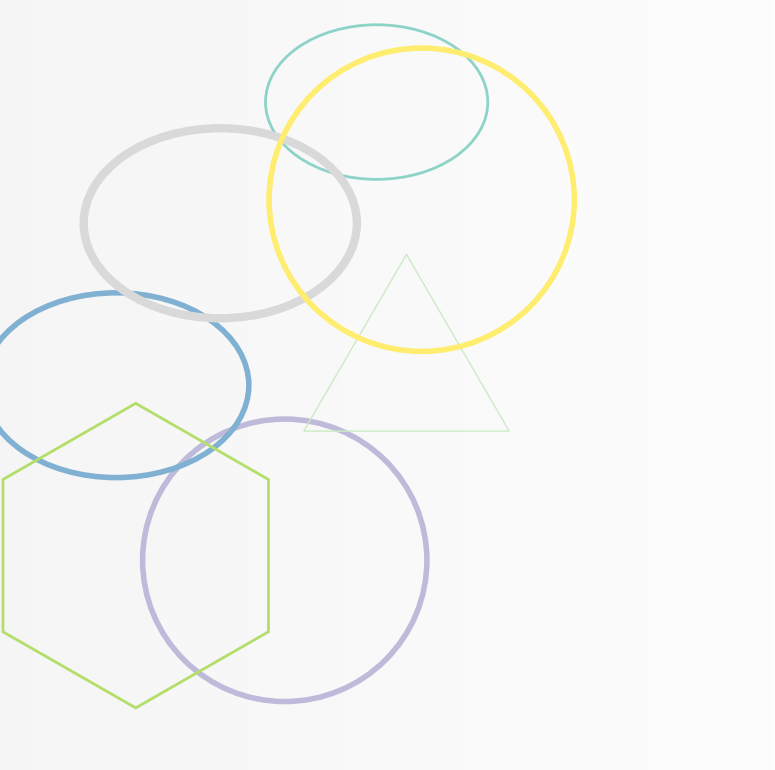[{"shape": "oval", "thickness": 1, "radius": 0.72, "center": [0.486, 0.867]}, {"shape": "circle", "thickness": 2, "radius": 0.92, "center": [0.367, 0.272]}, {"shape": "oval", "thickness": 2, "radius": 0.86, "center": [0.15, 0.5]}, {"shape": "hexagon", "thickness": 1, "radius": 0.99, "center": [0.175, 0.278]}, {"shape": "oval", "thickness": 3, "radius": 0.88, "center": [0.284, 0.71]}, {"shape": "triangle", "thickness": 0.5, "radius": 0.77, "center": [0.524, 0.517]}, {"shape": "circle", "thickness": 2, "radius": 0.98, "center": [0.544, 0.741]}]